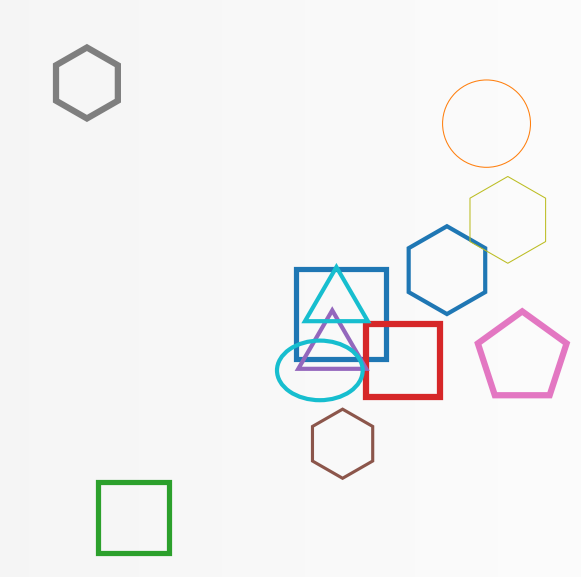[{"shape": "square", "thickness": 2.5, "radius": 0.39, "center": [0.586, 0.455]}, {"shape": "hexagon", "thickness": 2, "radius": 0.38, "center": [0.769, 0.531]}, {"shape": "circle", "thickness": 0.5, "radius": 0.38, "center": [0.837, 0.785]}, {"shape": "square", "thickness": 2.5, "radius": 0.31, "center": [0.23, 0.103]}, {"shape": "square", "thickness": 3, "radius": 0.32, "center": [0.693, 0.376]}, {"shape": "triangle", "thickness": 2, "radius": 0.34, "center": [0.572, 0.394]}, {"shape": "hexagon", "thickness": 1.5, "radius": 0.3, "center": [0.589, 0.231]}, {"shape": "pentagon", "thickness": 3, "radius": 0.4, "center": [0.898, 0.38]}, {"shape": "hexagon", "thickness": 3, "radius": 0.31, "center": [0.15, 0.855]}, {"shape": "hexagon", "thickness": 0.5, "radius": 0.38, "center": [0.874, 0.618]}, {"shape": "triangle", "thickness": 2, "radius": 0.31, "center": [0.579, 0.474]}, {"shape": "oval", "thickness": 2, "radius": 0.37, "center": [0.55, 0.358]}]